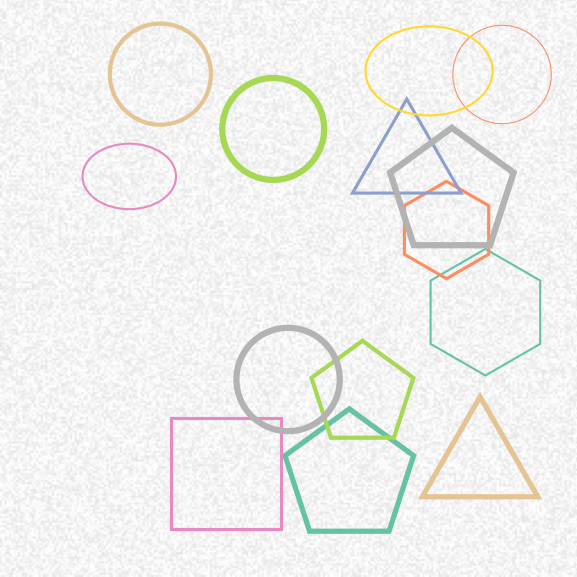[{"shape": "hexagon", "thickness": 1, "radius": 0.55, "center": [0.841, 0.458]}, {"shape": "pentagon", "thickness": 2.5, "radius": 0.59, "center": [0.605, 0.174]}, {"shape": "circle", "thickness": 0.5, "radius": 0.43, "center": [0.869, 0.87]}, {"shape": "hexagon", "thickness": 1.5, "radius": 0.42, "center": [0.773, 0.601]}, {"shape": "triangle", "thickness": 1.5, "radius": 0.54, "center": [0.704, 0.719]}, {"shape": "oval", "thickness": 1, "radius": 0.4, "center": [0.224, 0.694]}, {"shape": "square", "thickness": 1.5, "radius": 0.48, "center": [0.391, 0.179]}, {"shape": "pentagon", "thickness": 2, "radius": 0.46, "center": [0.628, 0.316]}, {"shape": "circle", "thickness": 3, "radius": 0.44, "center": [0.473, 0.776]}, {"shape": "oval", "thickness": 1, "radius": 0.55, "center": [0.743, 0.876]}, {"shape": "triangle", "thickness": 2.5, "radius": 0.58, "center": [0.831, 0.197]}, {"shape": "circle", "thickness": 2, "radius": 0.44, "center": [0.278, 0.871]}, {"shape": "circle", "thickness": 3, "radius": 0.45, "center": [0.499, 0.342]}, {"shape": "pentagon", "thickness": 3, "radius": 0.56, "center": [0.782, 0.665]}]